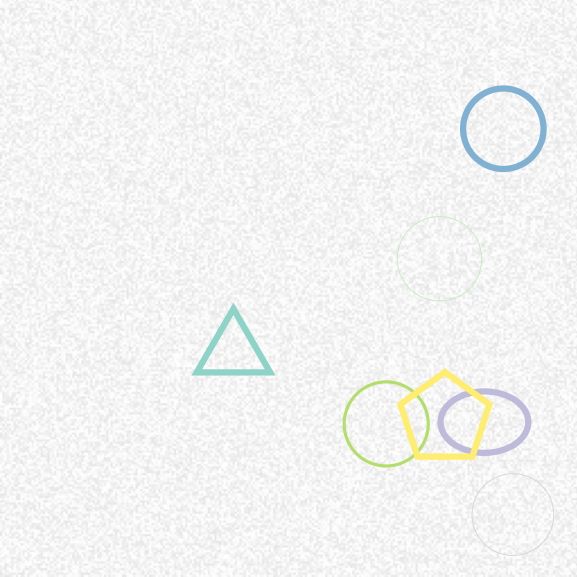[{"shape": "triangle", "thickness": 3, "radius": 0.37, "center": [0.404, 0.391]}, {"shape": "oval", "thickness": 3, "radius": 0.38, "center": [0.839, 0.268]}, {"shape": "circle", "thickness": 3, "radius": 0.35, "center": [0.872, 0.776]}, {"shape": "circle", "thickness": 1.5, "radius": 0.36, "center": [0.669, 0.265]}, {"shape": "circle", "thickness": 0.5, "radius": 0.35, "center": [0.888, 0.108]}, {"shape": "circle", "thickness": 0.5, "radius": 0.37, "center": [0.761, 0.551]}, {"shape": "pentagon", "thickness": 3, "radius": 0.4, "center": [0.77, 0.274]}]